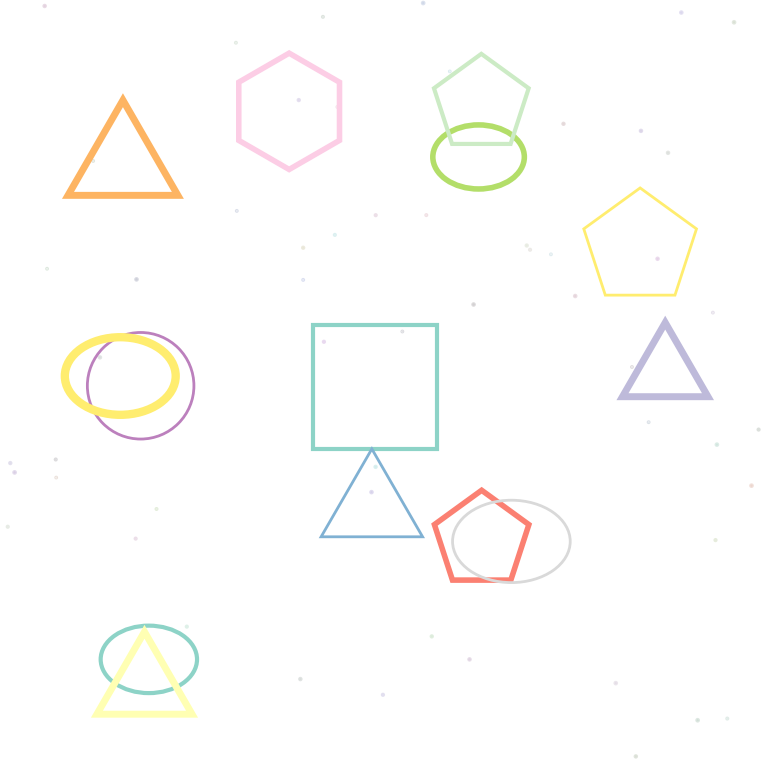[{"shape": "square", "thickness": 1.5, "radius": 0.4, "center": [0.487, 0.497]}, {"shape": "oval", "thickness": 1.5, "radius": 0.31, "center": [0.193, 0.144]}, {"shape": "triangle", "thickness": 2.5, "radius": 0.36, "center": [0.188, 0.108]}, {"shape": "triangle", "thickness": 2.5, "radius": 0.32, "center": [0.864, 0.517]}, {"shape": "pentagon", "thickness": 2, "radius": 0.32, "center": [0.626, 0.299]}, {"shape": "triangle", "thickness": 1, "radius": 0.38, "center": [0.483, 0.341]}, {"shape": "triangle", "thickness": 2.5, "radius": 0.41, "center": [0.16, 0.787]}, {"shape": "oval", "thickness": 2, "radius": 0.3, "center": [0.622, 0.796]}, {"shape": "hexagon", "thickness": 2, "radius": 0.38, "center": [0.376, 0.855]}, {"shape": "oval", "thickness": 1, "radius": 0.38, "center": [0.664, 0.297]}, {"shape": "circle", "thickness": 1, "radius": 0.35, "center": [0.183, 0.499]}, {"shape": "pentagon", "thickness": 1.5, "radius": 0.32, "center": [0.625, 0.865]}, {"shape": "oval", "thickness": 3, "radius": 0.36, "center": [0.156, 0.512]}, {"shape": "pentagon", "thickness": 1, "radius": 0.38, "center": [0.831, 0.679]}]